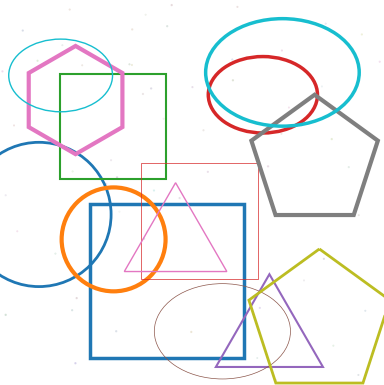[{"shape": "circle", "thickness": 2, "radius": 0.94, "center": [0.101, 0.443]}, {"shape": "square", "thickness": 2.5, "radius": 1.0, "center": [0.434, 0.27]}, {"shape": "circle", "thickness": 3, "radius": 0.67, "center": [0.295, 0.378]}, {"shape": "square", "thickness": 1.5, "radius": 0.68, "center": [0.293, 0.672]}, {"shape": "square", "thickness": 0.5, "radius": 0.76, "center": [0.518, 0.426]}, {"shape": "oval", "thickness": 2.5, "radius": 0.71, "center": [0.683, 0.754]}, {"shape": "triangle", "thickness": 1.5, "radius": 0.8, "center": [0.7, 0.127]}, {"shape": "oval", "thickness": 0.5, "radius": 0.88, "center": [0.578, 0.139]}, {"shape": "hexagon", "thickness": 3, "radius": 0.7, "center": [0.196, 0.74]}, {"shape": "triangle", "thickness": 1, "radius": 0.77, "center": [0.456, 0.372]}, {"shape": "pentagon", "thickness": 3, "radius": 0.86, "center": [0.817, 0.581]}, {"shape": "pentagon", "thickness": 2, "radius": 0.96, "center": [0.83, 0.161]}, {"shape": "oval", "thickness": 1, "radius": 0.67, "center": [0.158, 0.804]}, {"shape": "oval", "thickness": 2.5, "radius": 1.0, "center": [0.734, 0.812]}]